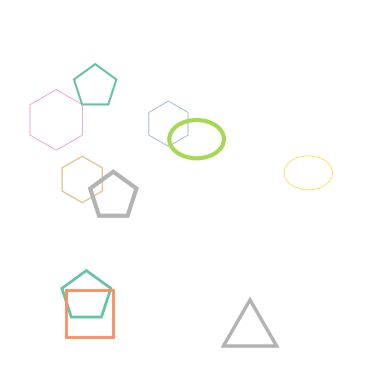[{"shape": "pentagon", "thickness": 2, "radius": 0.33, "center": [0.224, 0.23]}, {"shape": "pentagon", "thickness": 1.5, "radius": 0.29, "center": [0.247, 0.776]}, {"shape": "square", "thickness": 2, "radius": 0.31, "center": [0.233, 0.185]}, {"shape": "hexagon", "thickness": 0.5, "radius": 0.29, "center": [0.438, 0.679]}, {"shape": "hexagon", "thickness": 0.5, "radius": 0.39, "center": [0.146, 0.689]}, {"shape": "oval", "thickness": 3, "radius": 0.36, "center": [0.511, 0.639]}, {"shape": "oval", "thickness": 0.5, "radius": 0.31, "center": [0.801, 0.551]}, {"shape": "hexagon", "thickness": 1, "radius": 0.3, "center": [0.214, 0.534]}, {"shape": "pentagon", "thickness": 3, "radius": 0.32, "center": [0.294, 0.491]}, {"shape": "triangle", "thickness": 2.5, "radius": 0.4, "center": [0.649, 0.141]}]